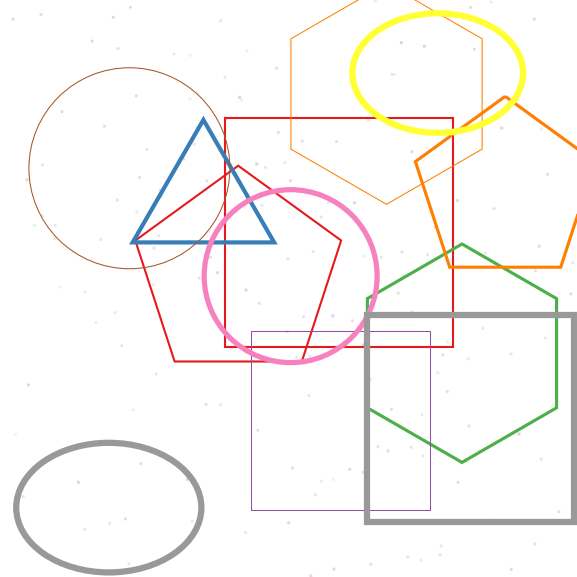[{"shape": "square", "thickness": 1, "radius": 0.99, "center": [0.587, 0.597]}, {"shape": "pentagon", "thickness": 1, "radius": 0.94, "center": [0.413, 0.525]}, {"shape": "triangle", "thickness": 2, "radius": 0.71, "center": [0.352, 0.65]}, {"shape": "hexagon", "thickness": 1.5, "radius": 0.95, "center": [0.8, 0.388]}, {"shape": "square", "thickness": 0.5, "radius": 0.78, "center": [0.59, 0.271]}, {"shape": "hexagon", "thickness": 0.5, "radius": 0.96, "center": [0.669, 0.836]}, {"shape": "pentagon", "thickness": 1.5, "radius": 0.82, "center": [0.875, 0.669]}, {"shape": "oval", "thickness": 3, "radius": 0.74, "center": [0.758, 0.873]}, {"shape": "circle", "thickness": 0.5, "radius": 0.87, "center": [0.224, 0.708]}, {"shape": "circle", "thickness": 2.5, "radius": 0.75, "center": [0.503, 0.521]}, {"shape": "square", "thickness": 3, "radius": 0.89, "center": [0.815, 0.275]}, {"shape": "oval", "thickness": 3, "radius": 0.8, "center": [0.188, 0.12]}]